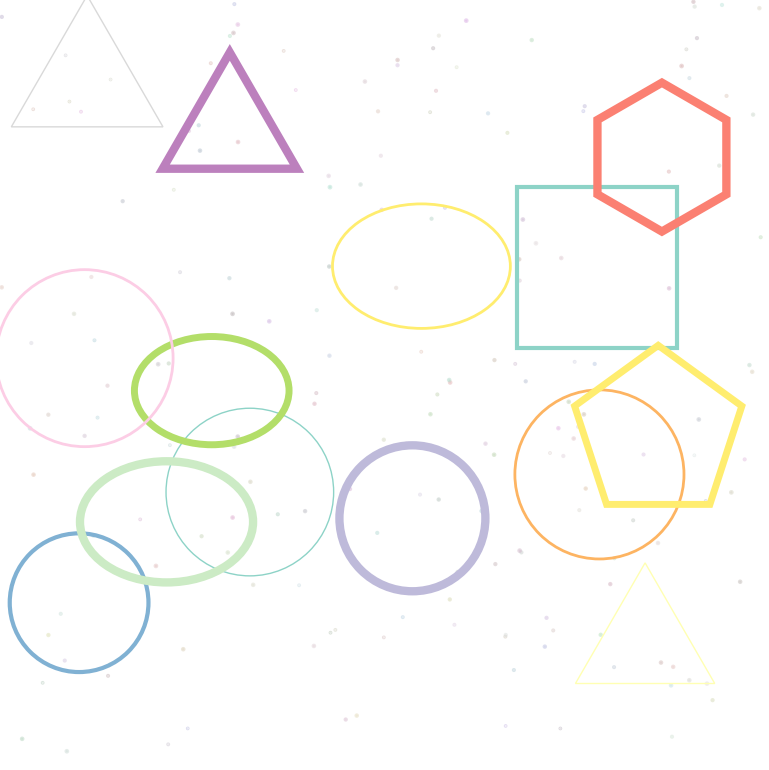[{"shape": "square", "thickness": 1.5, "radius": 0.52, "center": [0.775, 0.653]}, {"shape": "circle", "thickness": 0.5, "radius": 0.54, "center": [0.324, 0.361]}, {"shape": "triangle", "thickness": 0.5, "radius": 0.52, "center": [0.838, 0.165]}, {"shape": "circle", "thickness": 3, "radius": 0.47, "center": [0.536, 0.327]}, {"shape": "hexagon", "thickness": 3, "radius": 0.48, "center": [0.86, 0.796]}, {"shape": "circle", "thickness": 1.5, "radius": 0.45, "center": [0.103, 0.217]}, {"shape": "circle", "thickness": 1, "radius": 0.55, "center": [0.778, 0.384]}, {"shape": "oval", "thickness": 2.5, "radius": 0.5, "center": [0.275, 0.493]}, {"shape": "circle", "thickness": 1, "radius": 0.57, "center": [0.11, 0.535]}, {"shape": "triangle", "thickness": 0.5, "radius": 0.57, "center": [0.113, 0.892]}, {"shape": "triangle", "thickness": 3, "radius": 0.5, "center": [0.298, 0.831]}, {"shape": "oval", "thickness": 3, "radius": 0.56, "center": [0.216, 0.322]}, {"shape": "oval", "thickness": 1, "radius": 0.58, "center": [0.547, 0.654]}, {"shape": "pentagon", "thickness": 2.5, "radius": 0.57, "center": [0.855, 0.437]}]